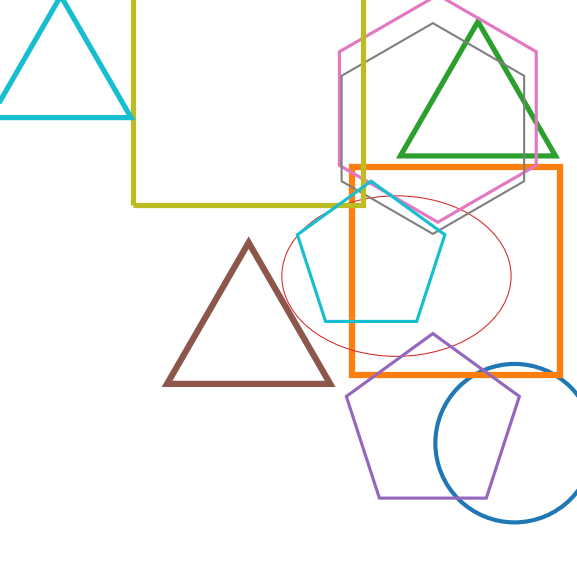[{"shape": "circle", "thickness": 2, "radius": 0.69, "center": [0.891, 0.232]}, {"shape": "square", "thickness": 3, "radius": 0.9, "center": [0.789, 0.53]}, {"shape": "triangle", "thickness": 2.5, "radius": 0.78, "center": [0.828, 0.807]}, {"shape": "oval", "thickness": 0.5, "radius": 0.99, "center": [0.687, 0.521]}, {"shape": "pentagon", "thickness": 1.5, "radius": 0.79, "center": [0.75, 0.264]}, {"shape": "triangle", "thickness": 3, "radius": 0.82, "center": [0.431, 0.416]}, {"shape": "hexagon", "thickness": 1.5, "radius": 0.98, "center": [0.758, 0.811]}, {"shape": "hexagon", "thickness": 1, "radius": 0.91, "center": [0.75, 0.777]}, {"shape": "square", "thickness": 2.5, "radius": 1.0, "center": [0.43, 0.843]}, {"shape": "pentagon", "thickness": 1.5, "radius": 0.67, "center": [0.643, 0.551]}, {"shape": "triangle", "thickness": 2.5, "radius": 0.7, "center": [0.105, 0.866]}]